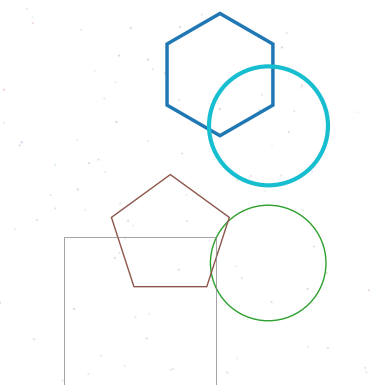[{"shape": "hexagon", "thickness": 2.5, "radius": 0.79, "center": [0.571, 0.806]}, {"shape": "circle", "thickness": 1, "radius": 0.75, "center": [0.697, 0.317]}, {"shape": "pentagon", "thickness": 1, "radius": 0.8, "center": [0.442, 0.386]}, {"shape": "square", "thickness": 0.5, "radius": 0.99, "center": [0.364, 0.188]}, {"shape": "circle", "thickness": 3, "radius": 0.77, "center": [0.697, 0.673]}]